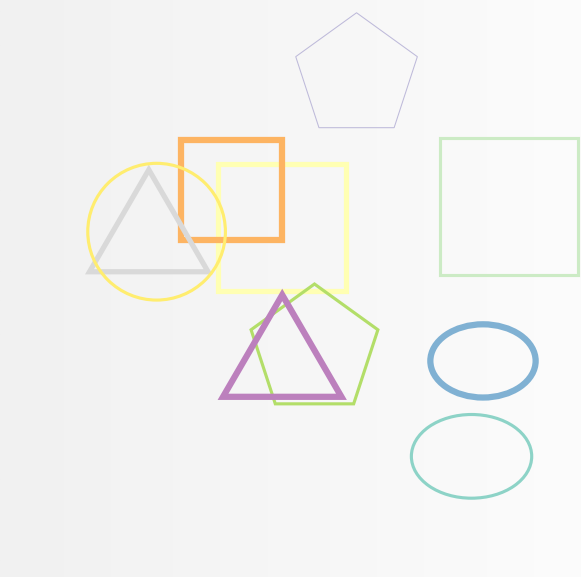[{"shape": "oval", "thickness": 1.5, "radius": 0.52, "center": [0.811, 0.209]}, {"shape": "square", "thickness": 2.5, "radius": 0.55, "center": [0.485, 0.605]}, {"shape": "pentagon", "thickness": 0.5, "radius": 0.55, "center": [0.613, 0.867]}, {"shape": "oval", "thickness": 3, "radius": 0.45, "center": [0.831, 0.374]}, {"shape": "square", "thickness": 3, "radius": 0.44, "center": [0.399, 0.67]}, {"shape": "pentagon", "thickness": 1.5, "radius": 0.57, "center": [0.541, 0.393]}, {"shape": "triangle", "thickness": 2.5, "radius": 0.59, "center": [0.256, 0.587]}, {"shape": "triangle", "thickness": 3, "radius": 0.59, "center": [0.486, 0.371]}, {"shape": "square", "thickness": 1.5, "radius": 0.59, "center": [0.876, 0.641]}, {"shape": "circle", "thickness": 1.5, "radius": 0.59, "center": [0.269, 0.598]}]